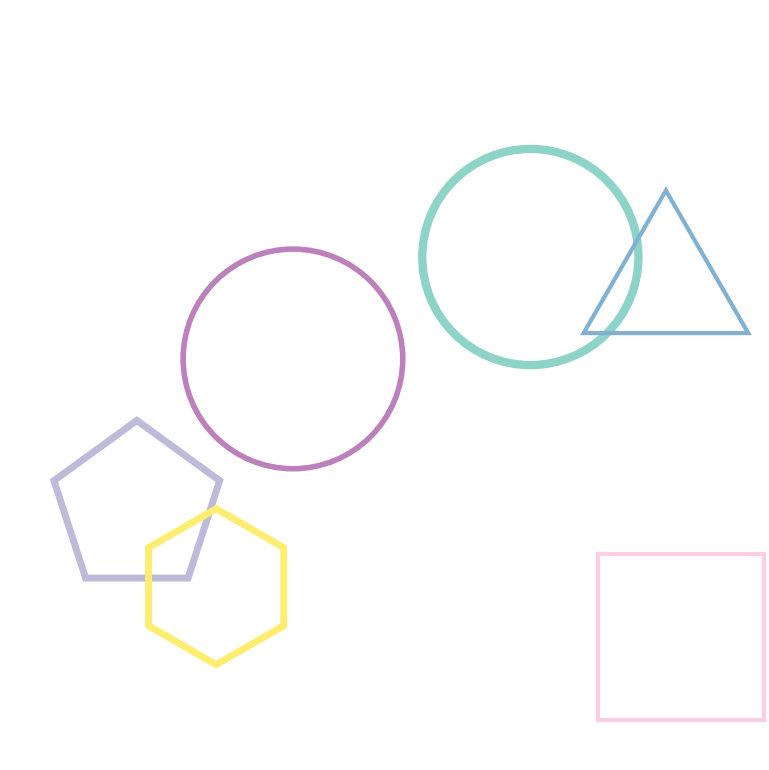[{"shape": "circle", "thickness": 3, "radius": 0.7, "center": [0.689, 0.666]}, {"shape": "pentagon", "thickness": 2.5, "radius": 0.57, "center": [0.178, 0.341]}, {"shape": "triangle", "thickness": 1.5, "radius": 0.62, "center": [0.865, 0.629]}, {"shape": "square", "thickness": 1.5, "radius": 0.54, "center": [0.885, 0.172]}, {"shape": "circle", "thickness": 2, "radius": 0.71, "center": [0.38, 0.534]}, {"shape": "hexagon", "thickness": 2.5, "radius": 0.51, "center": [0.281, 0.238]}]